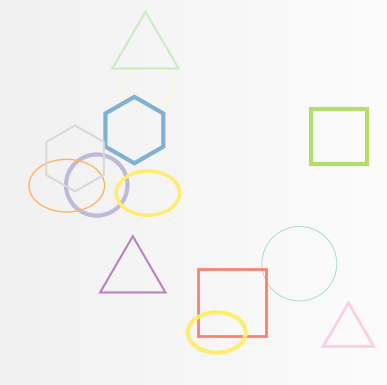[{"shape": "circle", "thickness": 0.5, "radius": 0.48, "center": [0.773, 0.315]}, {"shape": "oval", "thickness": 0.5, "radius": 0.35, "center": [0.381, 0.776]}, {"shape": "circle", "thickness": 3, "radius": 0.4, "center": [0.25, 0.519]}, {"shape": "square", "thickness": 2, "radius": 0.44, "center": [0.598, 0.214]}, {"shape": "hexagon", "thickness": 3, "radius": 0.43, "center": [0.347, 0.662]}, {"shape": "oval", "thickness": 1, "radius": 0.49, "center": [0.172, 0.518]}, {"shape": "square", "thickness": 3, "radius": 0.36, "center": [0.875, 0.645]}, {"shape": "triangle", "thickness": 2, "radius": 0.38, "center": [0.899, 0.138]}, {"shape": "hexagon", "thickness": 1.5, "radius": 0.43, "center": [0.194, 0.588]}, {"shape": "triangle", "thickness": 1.5, "radius": 0.49, "center": [0.343, 0.289]}, {"shape": "triangle", "thickness": 1.5, "radius": 0.49, "center": [0.375, 0.871]}, {"shape": "oval", "thickness": 2.5, "radius": 0.41, "center": [0.382, 0.498]}, {"shape": "oval", "thickness": 3, "radius": 0.37, "center": [0.559, 0.136]}]